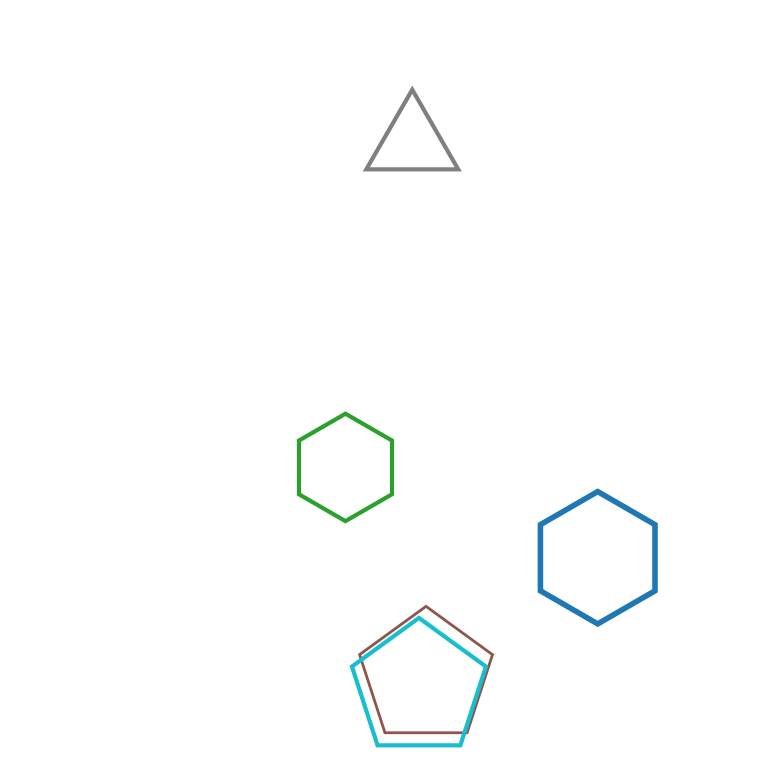[{"shape": "hexagon", "thickness": 2, "radius": 0.43, "center": [0.776, 0.276]}, {"shape": "hexagon", "thickness": 1.5, "radius": 0.35, "center": [0.449, 0.393]}, {"shape": "pentagon", "thickness": 1, "radius": 0.45, "center": [0.553, 0.122]}, {"shape": "triangle", "thickness": 1.5, "radius": 0.34, "center": [0.535, 0.815]}, {"shape": "pentagon", "thickness": 1.5, "radius": 0.46, "center": [0.544, 0.106]}]